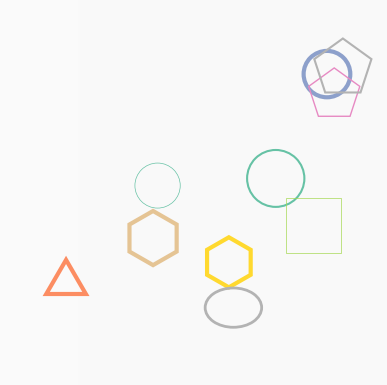[{"shape": "circle", "thickness": 0.5, "radius": 0.29, "center": [0.407, 0.518]}, {"shape": "circle", "thickness": 1.5, "radius": 0.37, "center": [0.712, 0.537]}, {"shape": "triangle", "thickness": 3, "radius": 0.3, "center": [0.17, 0.266]}, {"shape": "circle", "thickness": 3, "radius": 0.3, "center": [0.844, 0.808]}, {"shape": "pentagon", "thickness": 1, "radius": 0.35, "center": [0.863, 0.754]}, {"shape": "square", "thickness": 0.5, "radius": 0.36, "center": [0.81, 0.415]}, {"shape": "hexagon", "thickness": 3, "radius": 0.32, "center": [0.591, 0.319]}, {"shape": "hexagon", "thickness": 3, "radius": 0.35, "center": [0.395, 0.382]}, {"shape": "oval", "thickness": 2, "radius": 0.36, "center": [0.602, 0.201]}, {"shape": "pentagon", "thickness": 1.5, "radius": 0.39, "center": [0.885, 0.822]}]